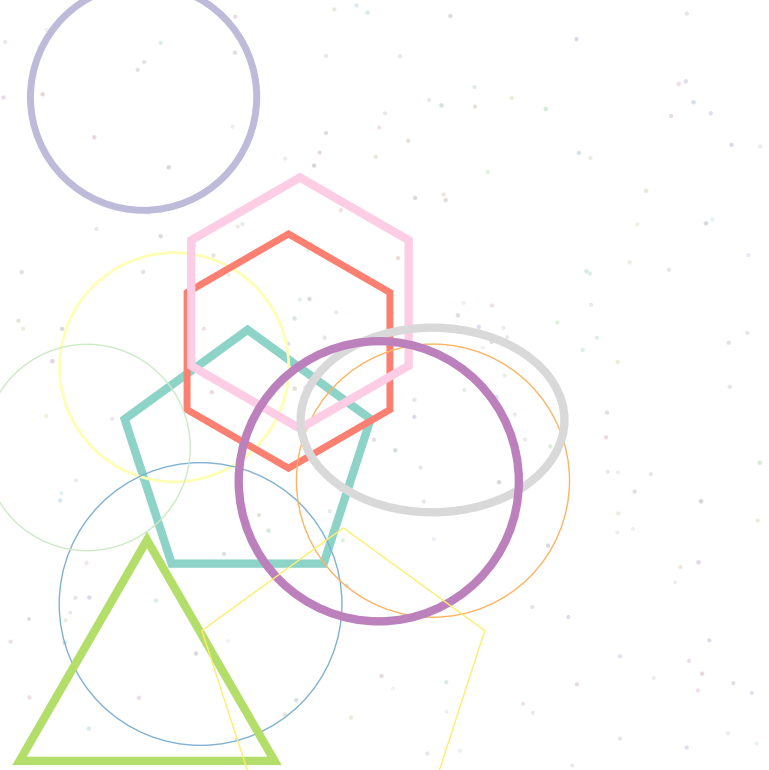[{"shape": "pentagon", "thickness": 3, "radius": 0.84, "center": [0.322, 0.404]}, {"shape": "circle", "thickness": 1, "radius": 0.74, "center": [0.226, 0.523]}, {"shape": "circle", "thickness": 2.5, "radius": 0.73, "center": [0.186, 0.874]}, {"shape": "hexagon", "thickness": 2.5, "radius": 0.76, "center": [0.375, 0.544]}, {"shape": "circle", "thickness": 0.5, "radius": 0.92, "center": [0.26, 0.216]}, {"shape": "circle", "thickness": 0.5, "radius": 0.89, "center": [0.562, 0.376]}, {"shape": "triangle", "thickness": 3, "radius": 0.96, "center": [0.191, 0.107]}, {"shape": "hexagon", "thickness": 3, "radius": 0.82, "center": [0.39, 0.606]}, {"shape": "oval", "thickness": 3, "radius": 0.86, "center": [0.562, 0.455]}, {"shape": "circle", "thickness": 3, "radius": 0.91, "center": [0.492, 0.375]}, {"shape": "circle", "thickness": 0.5, "radius": 0.67, "center": [0.113, 0.419]}, {"shape": "pentagon", "thickness": 0.5, "radius": 0.97, "center": [0.446, 0.121]}]